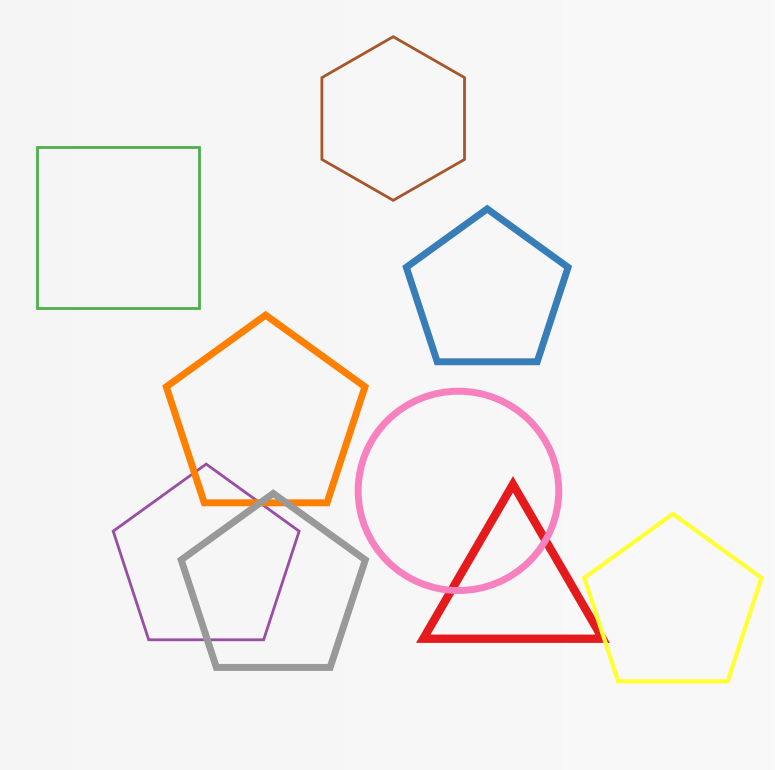[{"shape": "triangle", "thickness": 3, "radius": 0.67, "center": [0.662, 0.237]}, {"shape": "pentagon", "thickness": 2.5, "radius": 0.55, "center": [0.629, 0.619]}, {"shape": "square", "thickness": 1, "radius": 0.52, "center": [0.152, 0.704]}, {"shape": "pentagon", "thickness": 1, "radius": 0.63, "center": [0.266, 0.271]}, {"shape": "pentagon", "thickness": 2.5, "radius": 0.67, "center": [0.343, 0.456]}, {"shape": "pentagon", "thickness": 1.5, "radius": 0.6, "center": [0.868, 0.212]}, {"shape": "hexagon", "thickness": 1, "radius": 0.53, "center": [0.507, 0.846]}, {"shape": "circle", "thickness": 2.5, "radius": 0.65, "center": [0.592, 0.363]}, {"shape": "pentagon", "thickness": 2.5, "radius": 0.62, "center": [0.353, 0.234]}]